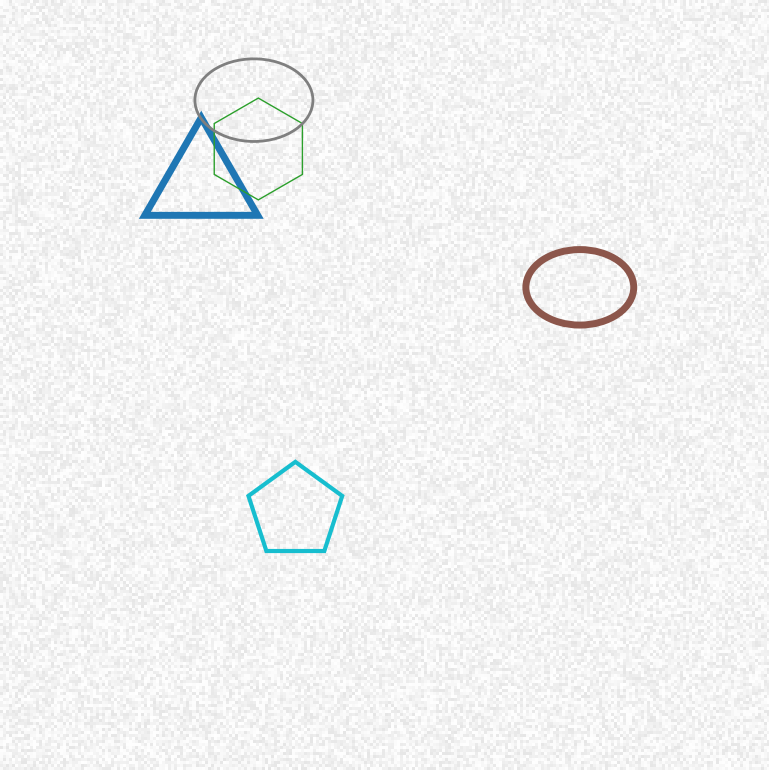[{"shape": "triangle", "thickness": 2.5, "radius": 0.42, "center": [0.261, 0.763]}, {"shape": "hexagon", "thickness": 0.5, "radius": 0.33, "center": [0.335, 0.807]}, {"shape": "oval", "thickness": 2.5, "radius": 0.35, "center": [0.753, 0.627]}, {"shape": "oval", "thickness": 1, "radius": 0.38, "center": [0.33, 0.87]}, {"shape": "pentagon", "thickness": 1.5, "radius": 0.32, "center": [0.384, 0.336]}]